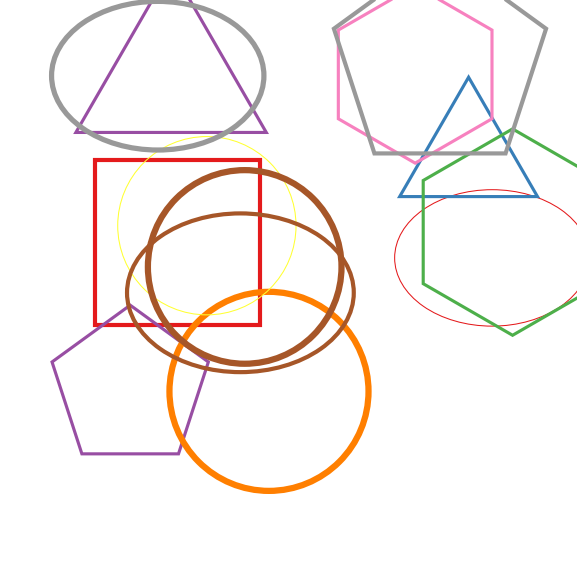[{"shape": "oval", "thickness": 0.5, "radius": 0.84, "center": [0.852, 0.553]}, {"shape": "square", "thickness": 2, "radius": 0.72, "center": [0.307, 0.579]}, {"shape": "triangle", "thickness": 1.5, "radius": 0.69, "center": [0.811, 0.728]}, {"shape": "hexagon", "thickness": 1.5, "radius": 0.89, "center": [0.888, 0.597]}, {"shape": "pentagon", "thickness": 1.5, "radius": 0.71, "center": [0.225, 0.328]}, {"shape": "triangle", "thickness": 1.5, "radius": 0.95, "center": [0.296, 0.865]}, {"shape": "circle", "thickness": 3, "radius": 0.86, "center": [0.466, 0.321]}, {"shape": "circle", "thickness": 0.5, "radius": 0.77, "center": [0.358, 0.608]}, {"shape": "oval", "thickness": 2, "radius": 0.98, "center": [0.416, 0.492]}, {"shape": "circle", "thickness": 3, "radius": 0.84, "center": [0.424, 0.537]}, {"shape": "hexagon", "thickness": 1.5, "radius": 0.77, "center": [0.719, 0.87]}, {"shape": "oval", "thickness": 2.5, "radius": 0.92, "center": [0.273, 0.868]}, {"shape": "pentagon", "thickness": 2, "radius": 0.97, "center": [0.762, 0.89]}]